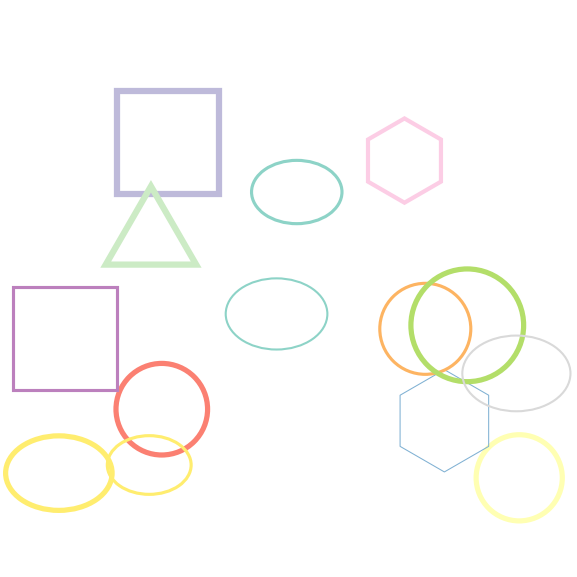[{"shape": "oval", "thickness": 1, "radius": 0.44, "center": [0.479, 0.456]}, {"shape": "oval", "thickness": 1.5, "radius": 0.39, "center": [0.514, 0.667]}, {"shape": "circle", "thickness": 2.5, "radius": 0.37, "center": [0.899, 0.172]}, {"shape": "square", "thickness": 3, "radius": 0.44, "center": [0.291, 0.752]}, {"shape": "circle", "thickness": 2.5, "radius": 0.4, "center": [0.28, 0.291]}, {"shape": "hexagon", "thickness": 0.5, "radius": 0.44, "center": [0.769, 0.27]}, {"shape": "circle", "thickness": 1.5, "radius": 0.39, "center": [0.736, 0.43]}, {"shape": "circle", "thickness": 2.5, "radius": 0.49, "center": [0.809, 0.436]}, {"shape": "hexagon", "thickness": 2, "radius": 0.36, "center": [0.7, 0.721]}, {"shape": "oval", "thickness": 1, "radius": 0.47, "center": [0.894, 0.353]}, {"shape": "square", "thickness": 1.5, "radius": 0.45, "center": [0.113, 0.413]}, {"shape": "triangle", "thickness": 3, "radius": 0.45, "center": [0.261, 0.586]}, {"shape": "oval", "thickness": 2.5, "radius": 0.46, "center": [0.102, 0.18]}, {"shape": "oval", "thickness": 1.5, "radius": 0.36, "center": [0.258, 0.194]}]